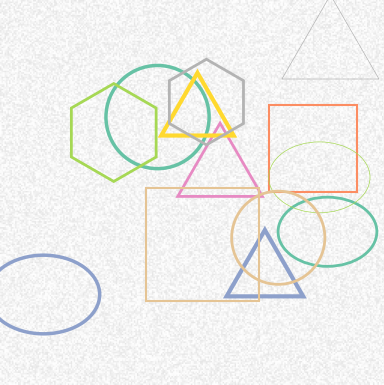[{"shape": "circle", "thickness": 2.5, "radius": 0.67, "center": [0.409, 0.696]}, {"shape": "oval", "thickness": 2, "radius": 0.64, "center": [0.851, 0.398]}, {"shape": "square", "thickness": 1.5, "radius": 0.57, "center": [0.813, 0.614]}, {"shape": "triangle", "thickness": 3, "radius": 0.57, "center": [0.688, 0.288]}, {"shape": "oval", "thickness": 2.5, "radius": 0.73, "center": [0.113, 0.235]}, {"shape": "triangle", "thickness": 2, "radius": 0.63, "center": [0.572, 0.553]}, {"shape": "hexagon", "thickness": 2, "radius": 0.64, "center": [0.295, 0.656]}, {"shape": "oval", "thickness": 0.5, "radius": 0.66, "center": [0.83, 0.539]}, {"shape": "triangle", "thickness": 3, "radius": 0.54, "center": [0.513, 0.702]}, {"shape": "square", "thickness": 1.5, "radius": 0.73, "center": [0.526, 0.365]}, {"shape": "circle", "thickness": 2, "radius": 0.61, "center": [0.723, 0.382]}, {"shape": "triangle", "thickness": 0.5, "radius": 0.73, "center": [0.858, 0.868]}, {"shape": "hexagon", "thickness": 2, "radius": 0.56, "center": [0.536, 0.735]}]